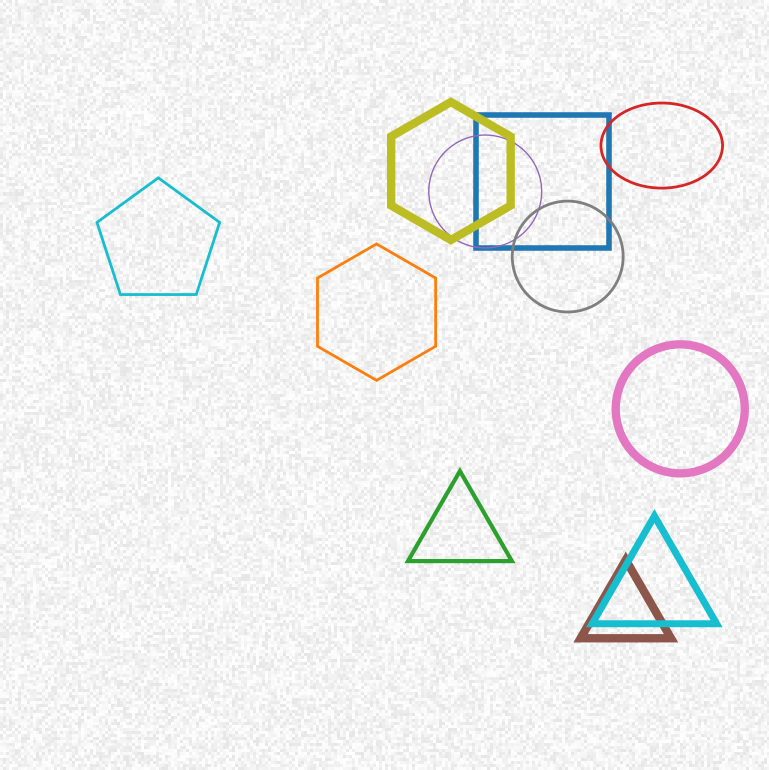[{"shape": "square", "thickness": 2, "radius": 0.43, "center": [0.704, 0.764]}, {"shape": "hexagon", "thickness": 1, "radius": 0.44, "center": [0.489, 0.595]}, {"shape": "triangle", "thickness": 1.5, "radius": 0.39, "center": [0.597, 0.31]}, {"shape": "oval", "thickness": 1, "radius": 0.39, "center": [0.859, 0.811]}, {"shape": "circle", "thickness": 0.5, "radius": 0.37, "center": [0.63, 0.751]}, {"shape": "triangle", "thickness": 3, "radius": 0.34, "center": [0.813, 0.205]}, {"shape": "circle", "thickness": 3, "radius": 0.42, "center": [0.883, 0.469]}, {"shape": "circle", "thickness": 1, "radius": 0.36, "center": [0.737, 0.667]}, {"shape": "hexagon", "thickness": 3, "radius": 0.45, "center": [0.586, 0.778]}, {"shape": "triangle", "thickness": 2.5, "radius": 0.47, "center": [0.85, 0.237]}, {"shape": "pentagon", "thickness": 1, "radius": 0.42, "center": [0.206, 0.685]}]